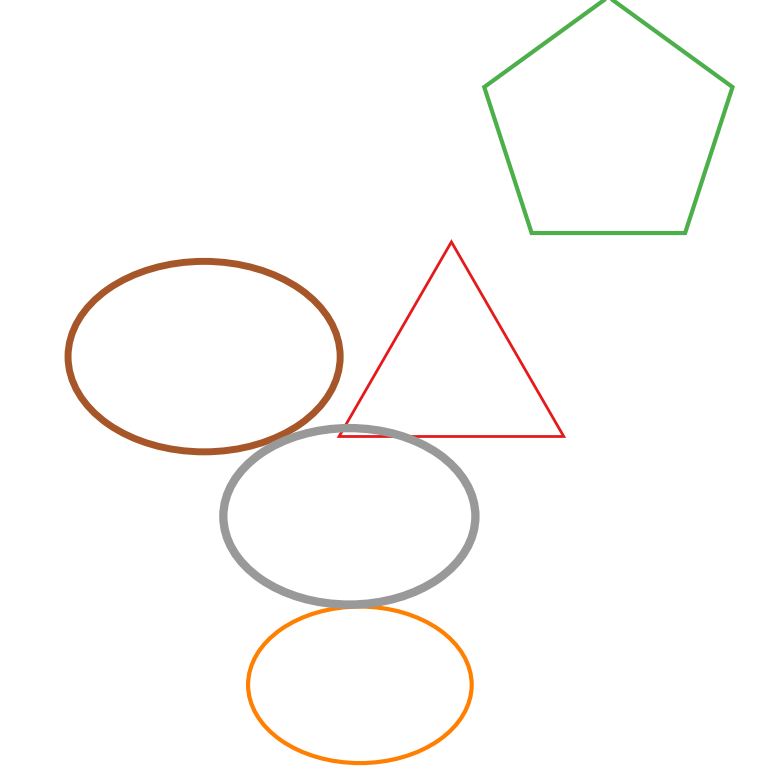[{"shape": "triangle", "thickness": 1, "radius": 0.84, "center": [0.586, 0.517]}, {"shape": "pentagon", "thickness": 1.5, "radius": 0.85, "center": [0.79, 0.835]}, {"shape": "oval", "thickness": 1.5, "radius": 0.73, "center": [0.467, 0.111]}, {"shape": "oval", "thickness": 2.5, "radius": 0.88, "center": [0.265, 0.537]}, {"shape": "oval", "thickness": 3, "radius": 0.82, "center": [0.454, 0.329]}]